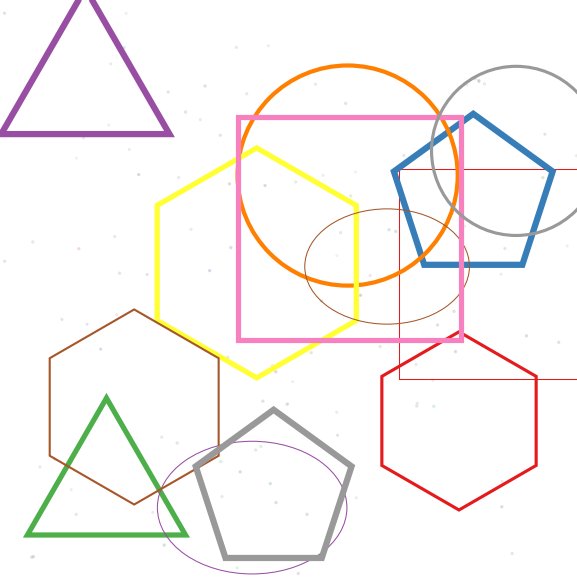[{"shape": "square", "thickness": 0.5, "radius": 0.91, "center": [0.872, 0.525]}, {"shape": "hexagon", "thickness": 1.5, "radius": 0.77, "center": [0.795, 0.27]}, {"shape": "pentagon", "thickness": 3, "radius": 0.72, "center": [0.82, 0.658]}, {"shape": "triangle", "thickness": 2.5, "radius": 0.79, "center": [0.184, 0.152]}, {"shape": "oval", "thickness": 0.5, "radius": 0.82, "center": [0.437, 0.12]}, {"shape": "triangle", "thickness": 3, "radius": 0.84, "center": [0.148, 0.851]}, {"shape": "circle", "thickness": 2, "radius": 0.95, "center": [0.602, 0.695]}, {"shape": "hexagon", "thickness": 2.5, "radius": 1.0, "center": [0.445, 0.544]}, {"shape": "hexagon", "thickness": 1, "radius": 0.84, "center": [0.232, 0.294]}, {"shape": "oval", "thickness": 0.5, "radius": 0.71, "center": [0.67, 0.538]}, {"shape": "square", "thickness": 2.5, "radius": 0.97, "center": [0.605, 0.603]}, {"shape": "circle", "thickness": 1.5, "radius": 0.73, "center": [0.894, 0.738]}, {"shape": "pentagon", "thickness": 3, "radius": 0.71, "center": [0.474, 0.148]}]